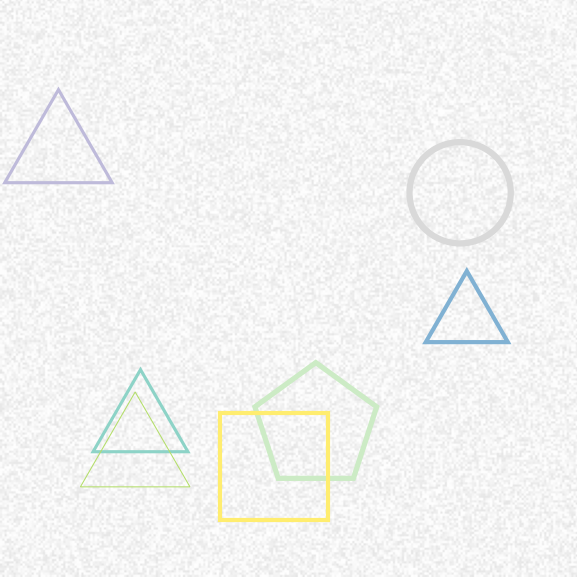[{"shape": "triangle", "thickness": 1.5, "radius": 0.47, "center": [0.243, 0.264]}, {"shape": "triangle", "thickness": 1.5, "radius": 0.54, "center": [0.101, 0.736]}, {"shape": "triangle", "thickness": 2, "radius": 0.41, "center": [0.808, 0.448]}, {"shape": "triangle", "thickness": 0.5, "radius": 0.55, "center": [0.234, 0.211]}, {"shape": "circle", "thickness": 3, "radius": 0.44, "center": [0.797, 0.665]}, {"shape": "pentagon", "thickness": 2.5, "radius": 0.55, "center": [0.547, 0.26]}, {"shape": "square", "thickness": 2, "radius": 0.47, "center": [0.474, 0.191]}]